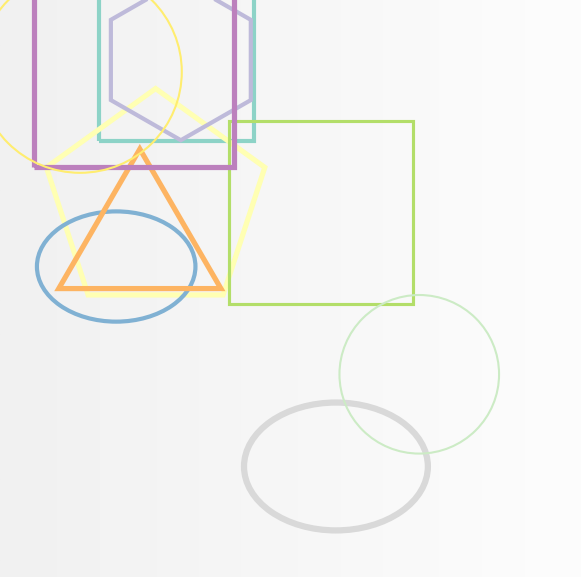[{"shape": "square", "thickness": 2, "radius": 0.67, "center": [0.304, 0.889]}, {"shape": "pentagon", "thickness": 2.5, "radius": 0.99, "center": [0.268, 0.648]}, {"shape": "hexagon", "thickness": 2, "radius": 0.69, "center": [0.311, 0.895]}, {"shape": "oval", "thickness": 2, "radius": 0.68, "center": [0.2, 0.538]}, {"shape": "triangle", "thickness": 2.5, "radius": 0.81, "center": [0.241, 0.58]}, {"shape": "square", "thickness": 1.5, "radius": 0.79, "center": [0.552, 0.631]}, {"shape": "oval", "thickness": 3, "radius": 0.79, "center": [0.578, 0.191]}, {"shape": "square", "thickness": 2.5, "radius": 0.86, "center": [0.23, 0.882]}, {"shape": "circle", "thickness": 1, "radius": 0.69, "center": [0.721, 0.351]}, {"shape": "circle", "thickness": 1, "radius": 0.87, "center": [0.138, 0.875]}]